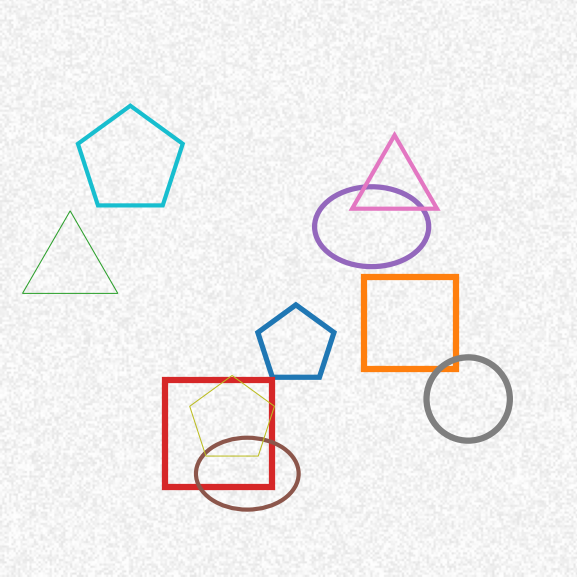[{"shape": "pentagon", "thickness": 2.5, "radius": 0.35, "center": [0.512, 0.402]}, {"shape": "square", "thickness": 3, "radius": 0.4, "center": [0.71, 0.439]}, {"shape": "triangle", "thickness": 0.5, "radius": 0.48, "center": [0.121, 0.539]}, {"shape": "square", "thickness": 3, "radius": 0.46, "center": [0.379, 0.249]}, {"shape": "oval", "thickness": 2.5, "radius": 0.49, "center": [0.644, 0.607]}, {"shape": "oval", "thickness": 2, "radius": 0.44, "center": [0.428, 0.179]}, {"shape": "triangle", "thickness": 2, "radius": 0.42, "center": [0.683, 0.68]}, {"shape": "circle", "thickness": 3, "radius": 0.36, "center": [0.811, 0.308]}, {"shape": "pentagon", "thickness": 0.5, "radius": 0.39, "center": [0.402, 0.272]}, {"shape": "pentagon", "thickness": 2, "radius": 0.48, "center": [0.226, 0.721]}]